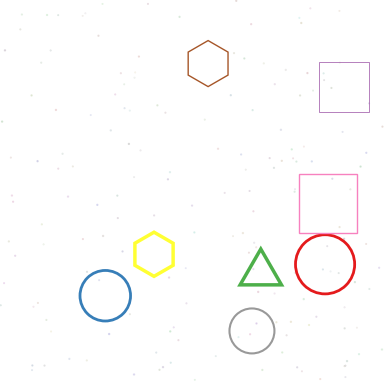[{"shape": "circle", "thickness": 2, "radius": 0.38, "center": [0.844, 0.313]}, {"shape": "circle", "thickness": 2, "radius": 0.33, "center": [0.273, 0.232]}, {"shape": "triangle", "thickness": 2.5, "radius": 0.31, "center": [0.677, 0.291]}, {"shape": "square", "thickness": 0.5, "radius": 0.33, "center": [0.894, 0.774]}, {"shape": "hexagon", "thickness": 2.5, "radius": 0.29, "center": [0.4, 0.34]}, {"shape": "hexagon", "thickness": 1, "radius": 0.3, "center": [0.541, 0.835]}, {"shape": "square", "thickness": 1, "radius": 0.38, "center": [0.852, 0.471]}, {"shape": "circle", "thickness": 1.5, "radius": 0.29, "center": [0.654, 0.14]}]